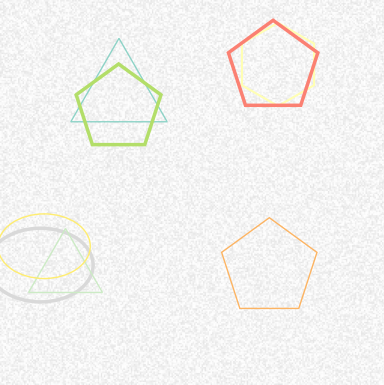[{"shape": "triangle", "thickness": 1, "radius": 0.72, "center": [0.309, 0.756]}, {"shape": "hexagon", "thickness": 1.5, "radius": 0.54, "center": [0.722, 0.833]}, {"shape": "pentagon", "thickness": 2.5, "radius": 0.61, "center": [0.709, 0.825]}, {"shape": "pentagon", "thickness": 1, "radius": 0.65, "center": [0.699, 0.304]}, {"shape": "pentagon", "thickness": 2.5, "radius": 0.58, "center": [0.308, 0.718]}, {"shape": "oval", "thickness": 2.5, "radius": 0.68, "center": [0.105, 0.312]}, {"shape": "triangle", "thickness": 1, "radius": 0.55, "center": [0.17, 0.296]}, {"shape": "oval", "thickness": 1, "radius": 0.6, "center": [0.115, 0.36]}]